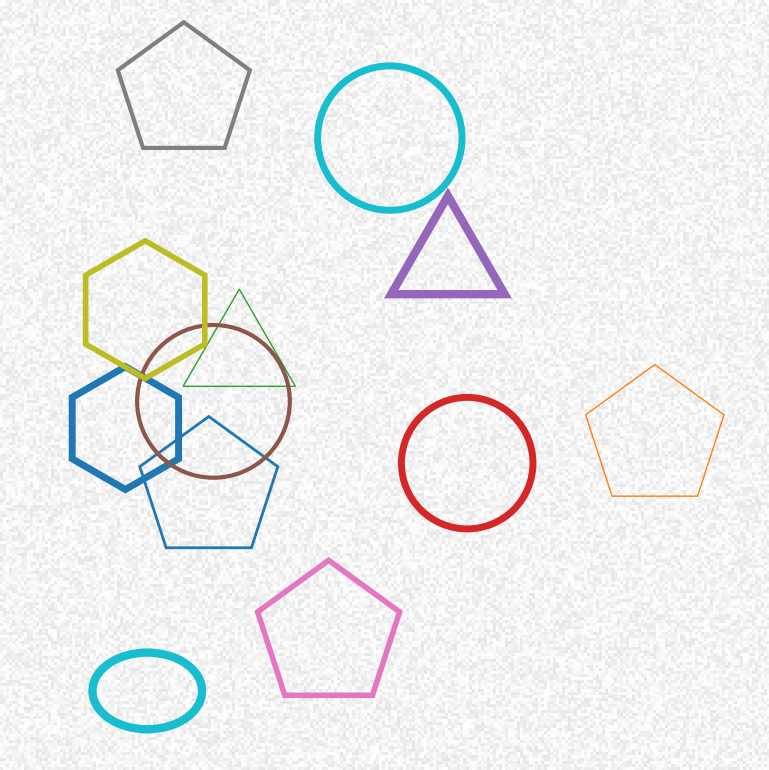[{"shape": "hexagon", "thickness": 2.5, "radius": 0.4, "center": [0.163, 0.444]}, {"shape": "pentagon", "thickness": 1, "radius": 0.47, "center": [0.271, 0.365]}, {"shape": "pentagon", "thickness": 0.5, "radius": 0.47, "center": [0.85, 0.432]}, {"shape": "triangle", "thickness": 0.5, "radius": 0.42, "center": [0.311, 0.54]}, {"shape": "circle", "thickness": 2.5, "radius": 0.43, "center": [0.607, 0.399]}, {"shape": "triangle", "thickness": 3, "radius": 0.43, "center": [0.582, 0.66]}, {"shape": "circle", "thickness": 1.5, "radius": 0.5, "center": [0.277, 0.479]}, {"shape": "pentagon", "thickness": 2, "radius": 0.48, "center": [0.427, 0.175]}, {"shape": "pentagon", "thickness": 1.5, "radius": 0.45, "center": [0.239, 0.881]}, {"shape": "hexagon", "thickness": 2, "radius": 0.45, "center": [0.189, 0.598]}, {"shape": "oval", "thickness": 3, "radius": 0.36, "center": [0.191, 0.103]}, {"shape": "circle", "thickness": 2.5, "radius": 0.47, "center": [0.506, 0.821]}]